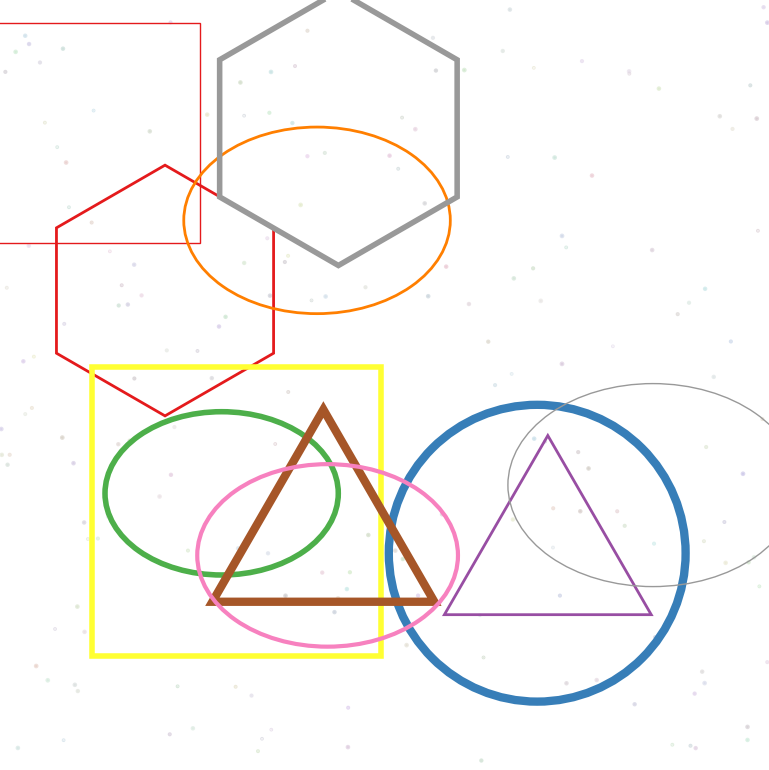[{"shape": "square", "thickness": 0.5, "radius": 0.72, "center": [0.116, 0.827]}, {"shape": "hexagon", "thickness": 1, "radius": 0.81, "center": [0.214, 0.623]}, {"shape": "circle", "thickness": 3, "radius": 0.96, "center": [0.698, 0.282]}, {"shape": "oval", "thickness": 2, "radius": 0.76, "center": [0.288, 0.359]}, {"shape": "triangle", "thickness": 1, "radius": 0.78, "center": [0.711, 0.279]}, {"shape": "oval", "thickness": 1, "radius": 0.87, "center": [0.412, 0.714]}, {"shape": "square", "thickness": 2, "radius": 0.94, "center": [0.307, 0.336]}, {"shape": "triangle", "thickness": 3, "radius": 0.83, "center": [0.42, 0.302]}, {"shape": "oval", "thickness": 1.5, "radius": 0.85, "center": [0.425, 0.279]}, {"shape": "hexagon", "thickness": 2, "radius": 0.89, "center": [0.439, 0.833]}, {"shape": "oval", "thickness": 0.5, "radius": 0.94, "center": [0.848, 0.37]}]